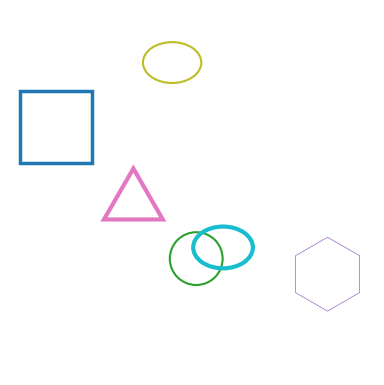[{"shape": "square", "thickness": 2.5, "radius": 0.47, "center": [0.146, 0.67]}, {"shape": "circle", "thickness": 1.5, "radius": 0.34, "center": [0.51, 0.328]}, {"shape": "hexagon", "thickness": 0.5, "radius": 0.48, "center": [0.851, 0.288]}, {"shape": "triangle", "thickness": 3, "radius": 0.44, "center": [0.346, 0.474]}, {"shape": "oval", "thickness": 1.5, "radius": 0.38, "center": [0.447, 0.837]}, {"shape": "oval", "thickness": 3, "radius": 0.39, "center": [0.579, 0.357]}]